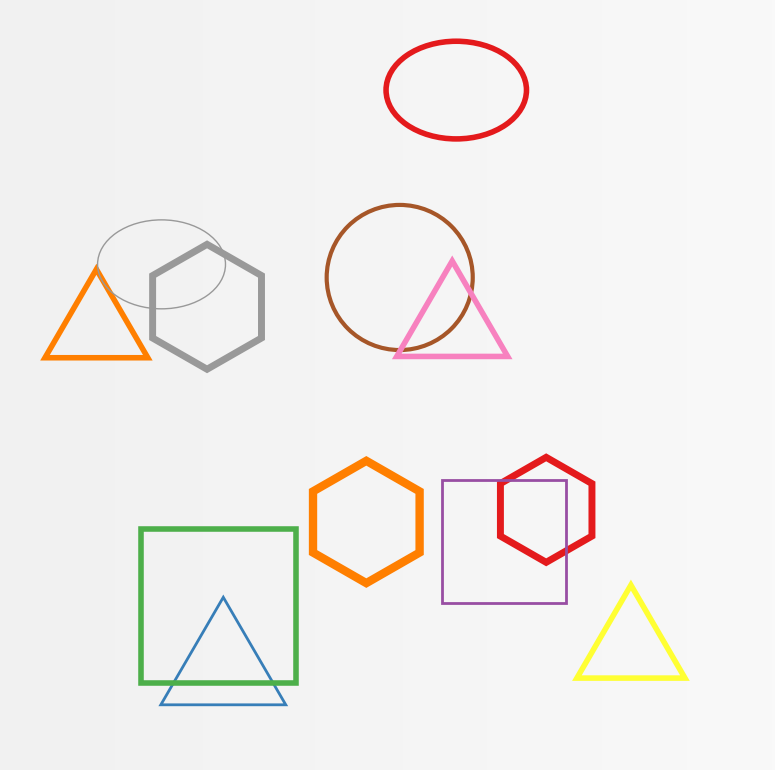[{"shape": "hexagon", "thickness": 2.5, "radius": 0.34, "center": [0.705, 0.338]}, {"shape": "oval", "thickness": 2, "radius": 0.45, "center": [0.589, 0.883]}, {"shape": "triangle", "thickness": 1, "radius": 0.47, "center": [0.288, 0.131]}, {"shape": "square", "thickness": 2, "radius": 0.5, "center": [0.282, 0.213]}, {"shape": "square", "thickness": 1, "radius": 0.4, "center": [0.651, 0.297]}, {"shape": "triangle", "thickness": 2, "radius": 0.38, "center": [0.124, 0.574]}, {"shape": "hexagon", "thickness": 3, "radius": 0.4, "center": [0.473, 0.322]}, {"shape": "triangle", "thickness": 2, "radius": 0.4, "center": [0.814, 0.16]}, {"shape": "circle", "thickness": 1.5, "radius": 0.47, "center": [0.516, 0.64]}, {"shape": "triangle", "thickness": 2, "radius": 0.41, "center": [0.584, 0.578]}, {"shape": "hexagon", "thickness": 2.5, "radius": 0.41, "center": [0.267, 0.602]}, {"shape": "oval", "thickness": 0.5, "radius": 0.41, "center": [0.208, 0.657]}]